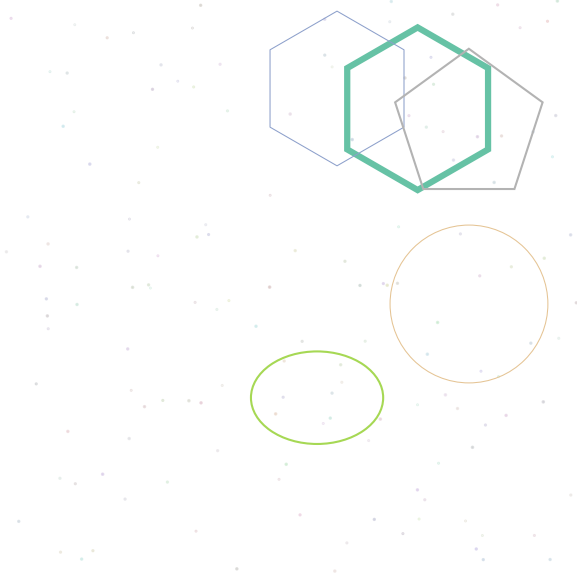[{"shape": "hexagon", "thickness": 3, "radius": 0.7, "center": [0.723, 0.811]}, {"shape": "hexagon", "thickness": 0.5, "radius": 0.67, "center": [0.584, 0.846]}, {"shape": "oval", "thickness": 1, "radius": 0.57, "center": [0.549, 0.31]}, {"shape": "circle", "thickness": 0.5, "radius": 0.68, "center": [0.812, 0.473]}, {"shape": "pentagon", "thickness": 1, "radius": 0.67, "center": [0.812, 0.78]}]